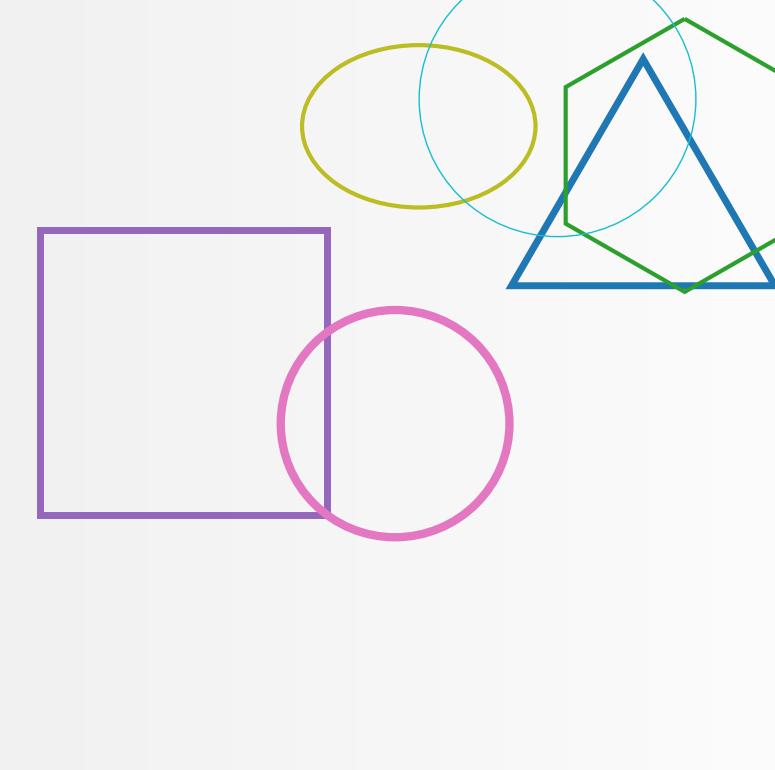[{"shape": "triangle", "thickness": 2.5, "radius": 0.98, "center": [0.83, 0.727]}, {"shape": "hexagon", "thickness": 1.5, "radius": 0.89, "center": [0.883, 0.798]}, {"shape": "square", "thickness": 2.5, "radius": 0.92, "center": [0.237, 0.516]}, {"shape": "circle", "thickness": 3, "radius": 0.74, "center": [0.51, 0.45]}, {"shape": "oval", "thickness": 1.5, "radius": 0.75, "center": [0.54, 0.836]}, {"shape": "circle", "thickness": 0.5, "radius": 0.89, "center": [0.719, 0.871]}]